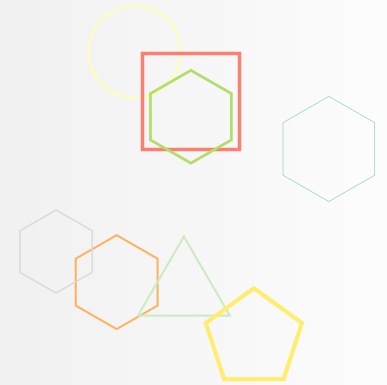[{"shape": "hexagon", "thickness": 0.5, "radius": 0.68, "center": [0.849, 0.613]}, {"shape": "circle", "thickness": 1.5, "radius": 0.6, "center": [0.347, 0.866]}, {"shape": "square", "thickness": 2.5, "radius": 0.62, "center": [0.492, 0.738]}, {"shape": "hexagon", "thickness": 1.5, "radius": 0.61, "center": [0.301, 0.267]}, {"shape": "hexagon", "thickness": 2, "radius": 0.6, "center": [0.493, 0.697]}, {"shape": "hexagon", "thickness": 1, "radius": 0.54, "center": [0.145, 0.347]}, {"shape": "triangle", "thickness": 1.5, "radius": 0.68, "center": [0.475, 0.249]}, {"shape": "pentagon", "thickness": 3, "radius": 0.65, "center": [0.655, 0.121]}]